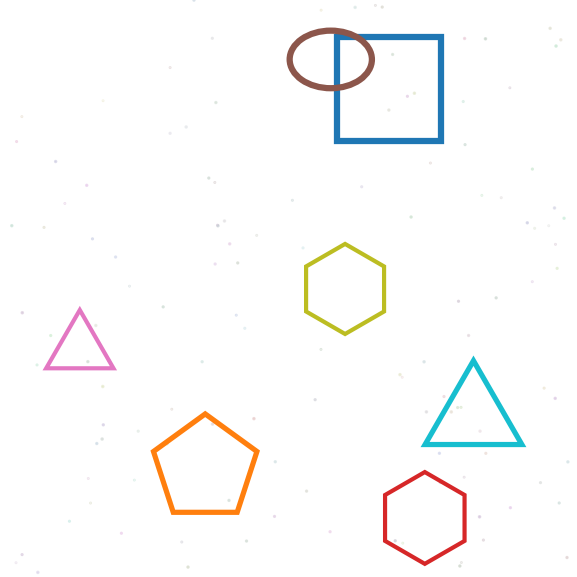[{"shape": "square", "thickness": 3, "radius": 0.45, "center": [0.674, 0.845]}, {"shape": "pentagon", "thickness": 2.5, "radius": 0.47, "center": [0.355, 0.188]}, {"shape": "hexagon", "thickness": 2, "radius": 0.4, "center": [0.736, 0.102]}, {"shape": "oval", "thickness": 3, "radius": 0.36, "center": [0.573, 0.896]}, {"shape": "triangle", "thickness": 2, "radius": 0.34, "center": [0.138, 0.395]}, {"shape": "hexagon", "thickness": 2, "radius": 0.39, "center": [0.598, 0.499]}, {"shape": "triangle", "thickness": 2.5, "radius": 0.48, "center": [0.82, 0.278]}]